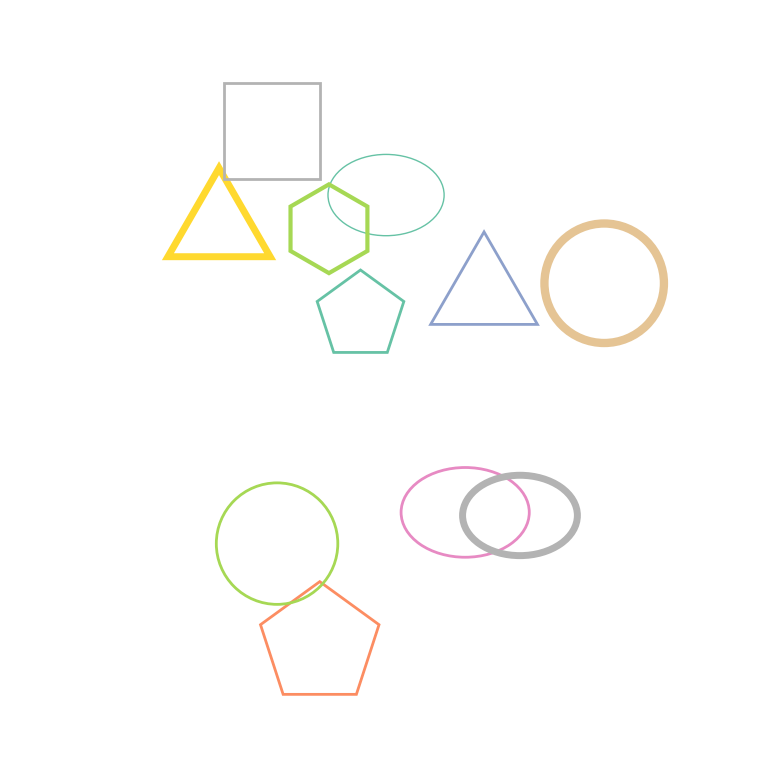[{"shape": "oval", "thickness": 0.5, "radius": 0.38, "center": [0.501, 0.747]}, {"shape": "pentagon", "thickness": 1, "radius": 0.3, "center": [0.468, 0.59]}, {"shape": "pentagon", "thickness": 1, "radius": 0.4, "center": [0.415, 0.164]}, {"shape": "triangle", "thickness": 1, "radius": 0.4, "center": [0.629, 0.619]}, {"shape": "oval", "thickness": 1, "radius": 0.42, "center": [0.604, 0.335]}, {"shape": "hexagon", "thickness": 1.5, "radius": 0.29, "center": [0.427, 0.703]}, {"shape": "circle", "thickness": 1, "radius": 0.39, "center": [0.36, 0.294]}, {"shape": "triangle", "thickness": 2.5, "radius": 0.38, "center": [0.284, 0.705]}, {"shape": "circle", "thickness": 3, "radius": 0.39, "center": [0.785, 0.632]}, {"shape": "square", "thickness": 1, "radius": 0.31, "center": [0.353, 0.83]}, {"shape": "oval", "thickness": 2.5, "radius": 0.37, "center": [0.675, 0.331]}]